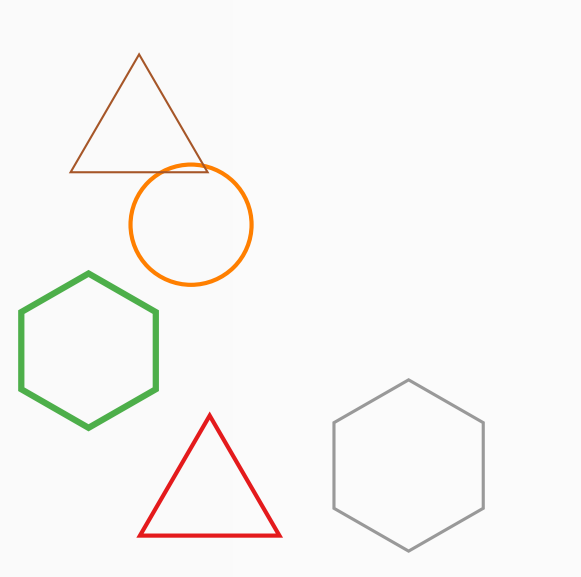[{"shape": "triangle", "thickness": 2, "radius": 0.69, "center": [0.361, 0.141]}, {"shape": "hexagon", "thickness": 3, "radius": 0.67, "center": [0.152, 0.392]}, {"shape": "circle", "thickness": 2, "radius": 0.52, "center": [0.329, 0.61]}, {"shape": "triangle", "thickness": 1, "radius": 0.68, "center": [0.239, 0.769]}, {"shape": "hexagon", "thickness": 1.5, "radius": 0.74, "center": [0.703, 0.193]}]